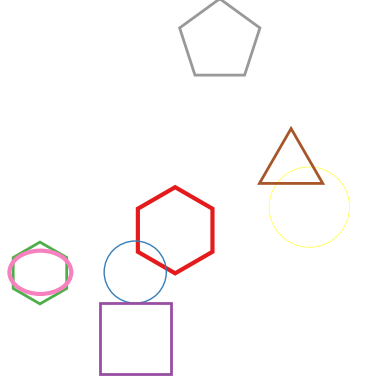[{"shape": "hexagon", "thickness": 3, "radius": 0.56, "center": [0.455, 0.402]}, {"shape": "circle", "thickness": 1, "radius": 0.4, "center": [0.351, 0.293]}, {"shape": "hexagon", "thickness": 2, "radius": 0.4, "center": [0.104, 0.291]}, {"shape": "square", "thickness": 2, "radius": 0.46, "center": [0.352, 0.12]}, {"shape": "circle", "thickness": 0.5, "radius": 0.52, "center": [0.803, 0.462]}, {"shape": "triangle", "thickness": 2, "radius": 0.47, "center": [0.756, 0.571]}, {"shape": "oval", "thickness": 3, "radius": 0.4, "center": [0.105, 0.293]}, {"shape": "pentagon", "thickness": 2, "radius": 0.55, "center": [0.571, 0.894]}]